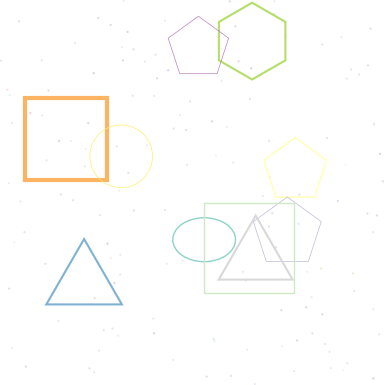[{"shape": "oval", "thickness": 1, "radius": 0.41, "center": [0.53, 0.377]}, {"shape": "pentagon", "thickness": 1, "radius": 0.43, "center": [0.767, 0.557]}, {"shape": "pentagon", "thickness": 0.5, "radius": 0.46, "center": [0.746, 0.396]}, {"shape": "triangle", "thickness": 1.5, "radius": 0.57, "center": [0.218, 0.266]}, {"shape": "square", "thickness": 3, "radius": 0.53, "center": [0.17, 0.638]}, {"shape": "hexagon", "thickness": 1.5, "radius": 0.5, "center": [0.655, 0.893]}, {"shape": "triangle", "thickness": 1.5, "radius": 0.55, "center": [0.664, 0.329]}, {"shape": "pentagon", "thickness": 0.5, "radius": 0.41, "center": [0.515, 0.875]}, {"shape": "square", "thickness": 1, "radius": 0.58, "center": [0.647, 0.356]}, {"shape": "circle", "thickness": 0.5, "radius": 0.41, "center": [0.315, 0.594]}]